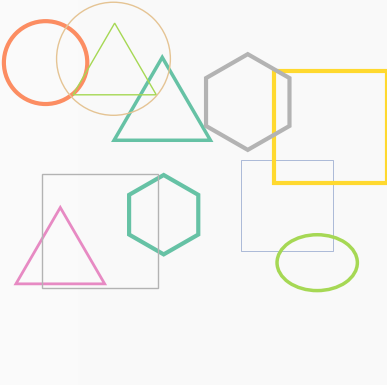[{"shape": "triangle", "thickness": 2.5, "radius": 0.72, "center": [0.419, 0.707]}, {"shape": "hexagon", "thickness": 3, "radius": 0.52, "center": [0.422, 0.442]}, {"shape": "circle", "thickness": 3, "radius": 0.54, "center": [0.118, 0.837]}, {"shape": "square", "thickness": 0.5, "radius": 0.59, "center": [0.74, 0.466]}, {"shape": "triangle", "thickness": 2, "radius": 0.66, "center": [0.156, 0.329]}, {"shape": "oval", "thickness": 2.5, "radius": 0.52, "center": [0.819, 0.318]}, {"shape": "triangle", "thickness": 1, "radius": 0.62, "center": [0.296, 0.816]}, {"shape": "square", "thickness": 3, "radius": 0.73, "center": [0.852, 0.669]}, {"shape": "circle", "thickness": 1, "radius": 0.73, "center": [0.293, 0.847]}, {"shape": "square", "thickness": 1, "radius": 0.74, "center": [0.258, 0.4]}, {"shape": "hexagon", "thickness": 3, "radius": 0.62, "center": [0.639, 0.735]}]